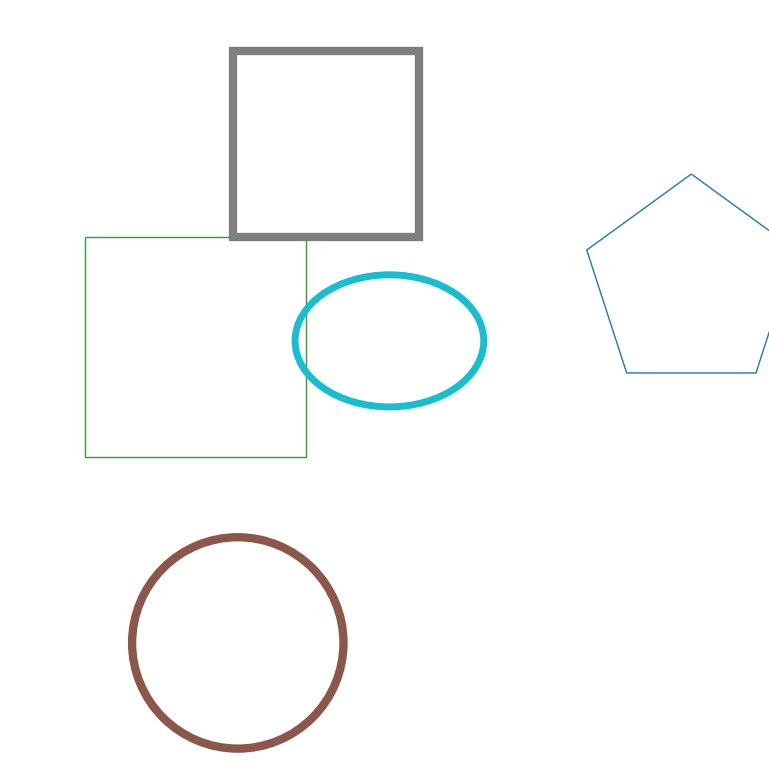[{"shape": "pentagon", "thickness": 0.5, "radius": 0.71, "center": [0.898, 0.631]}, {"shape": "square", "thickness": 0.5, "radius": 0.72, "center": [0.254, 0.549]}, {"shape": "circle", "thickness": 3, "radius": 0.69, "center": [0.309, 0.165]}, {"shape": "square", "thickness": 3, "radius": 0.6, "center": [0.423, 0.813]}, {"shape": "oval", "thickness": 2.5, "radius": 0.61, "center": [0.506, 0.557]}]